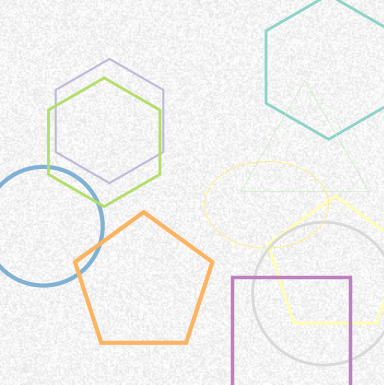[{"shape": "hexagon", "thickness": 2, "radius": 0.94, "center": [0.854, 0.826]}, {"shape": "pentagon", "thickness": 2, "radius": 0.92, "center": [0.871, 0.309]}, {"shape": "hexagon", "thickness": 1.5, "radius": 0.81, "center": [0.284, 0.686]}, {"shape": "circle", "thickness": 3, "radius": 0.77, "center": [0.113, 0.412]}, {"shape": "pentagon", "thickness": 3, "radius": 0.94, "center": [0.373, 0.261]}, {"shape": "hexagon", "thickness": 2, "radius": 0.84, "center": [0.271, 0.631]}, {"shape": "circle", "thickness": 2, "radius": 0.93, "center": [0.842, 0.237]}, {"shape": "square", "thickness": 2.5, "radius": 0.77, "center": [0.755, 0.128]}, {"shape": "triangle", "thickness": 0.5, "radius": 0.96, "center": [0.792, 0.598]}, {"shape": "oval", "thickness": 0.5, "radius": 0.8, "center": [0.693, 0.468]}]